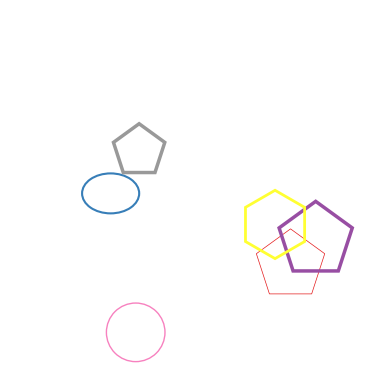[{"shape": "pentagon", "thickness": 0.5, "radius": 0.47, "center": [0.755, 0.312]}, {"shape": "oval", "thickness": 1.5, "radius": 0.37, "center": [0.287, 0.498]}, {"shape": "pentagon", "thickness": 2.5, "radius": 0.5, "center": [0.82, 0.377]}, {"shape": "hexagon", "thickness": 2, "radius": 0.44, "center": [0.714, 0.417]}, {"shape": "circle", "thickness": 1, "radius": 0.38, "center": [0.352, 0.137]}, {"shape": "pentagon", "thickness": 2.5, "radius": 0.35, "center": [0.361, 0.609]}]